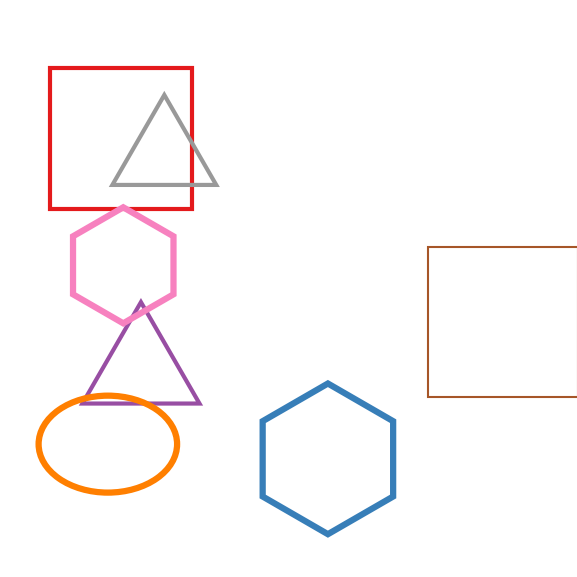[{"shape": "square", "thickness": 2, "radius": 0.61, "center": [0.21, 0.76]}, {"shape": "hexagon", "thickness": 3, "radius": 0.65, "center": [0.568, 0.205]}, {"shape": "triangle", "thickness": 2, "radius": 0.59, "center": [0.244, 0.359]}, {"shape": "oval", "thickness": 3, "radius": 0.6, "center": [0.187, 0.23]}, {"shape": "square", "thickness": 1, "radius": 0.65, "center": [0.871, 0.442]}, {"shape": "hexagon", "thickness": 3, "radius": 0.5, "center": [0.213, 0.54]}, {"shape": "triangle", "thickness": 2, "radius": 0.52, "center": [0.285, 0.731]}]